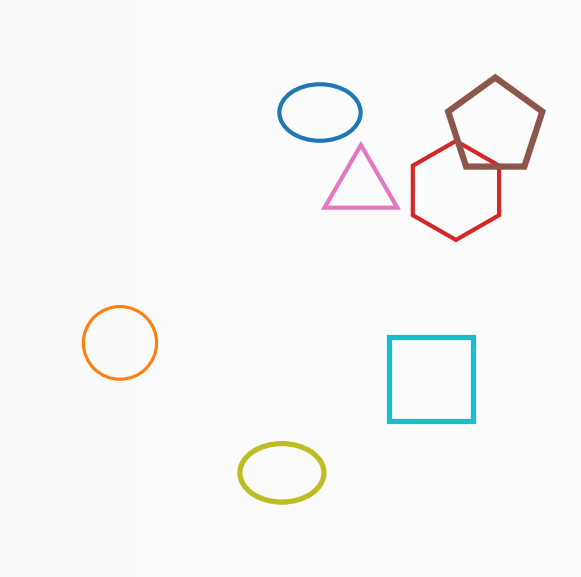[{"shape": "oval", "thickness": 2, "radius": 0.35, "center": [0.551, 0.804]}, {"shape": "circle", "thickness": 1.5, "radius": 0.31, "center": [0.206, 0.405]}, {"shape": "hexagon", "thickness": 2, "radius": 0.43, "center": [0.784, 0.669]}, {"shape": "pentagon", "thickness": 3, "radius": 0.43, "center": [0.852, 0.78]}, {"shape": "triangle", "thickness": 2, "radius": 0.36, "center": [0.621, 0.676]}, {"shape": "oval", "thickness": 2.5, "radius": 0.36, "center": [0.485, 0.18]}, {"shape": "square", "thickness": 2.5, "radius": 0.36, "center": [0.742, 0.342]}]